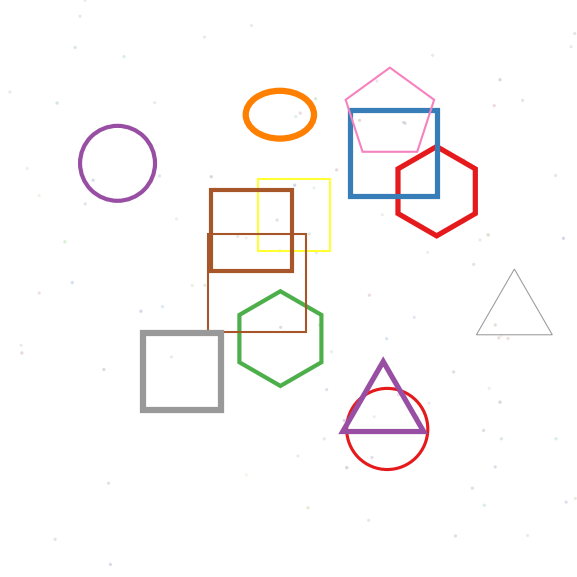[{"shape": "hexagon", "thickness": 2.5, "radius": 0.39, "center": [0.756, 0.668]}, {"shape": "circle", "thickness": 1.5, "radius": 0.35, "center": [0.671, 0.256]}, {"shape": "square", "thickness": 2.5, "radius": 0.37, "center": [0.681, 0.734]}, {"shape": "hexagon", "thickness": 2, "radius": 0.41, "center": [0.486, 0.413]}, {"shape": "circle", "thickness": 2, "radius": 0.32, "center": [0.204, 0.716]}, {"shape": "triangle", "thickness": 2.5, "radius": 0.4, "center": [0.664, 0.292]}, {"shape": "oval", "thickness": 3, "radius": 0.3, "center": [0.485, 0.801]}, {"shape": "square", "thickness": 1, "radius": 0.31, "center": [0.509, 0.627]}, {"shape": "square", "thickness": 1, "radius": 0.43, "center": [0.445, 0.509]}, {"shape": "square", "thickness": 2, "radius": 0.35, "center": [0.435, 0.6]}, {"shape": "pentagon", "thickness": 1, "radius": 0.4, "center": [0.675, 0.801]}, {"shape": "triangle", "thickness": 0.5, "radius": 0.38, "center": [0.891, 0.457]}, {"shape": "square", "thickness": 3, "radius": 0.33, "center": [0.315, 0.355]}]